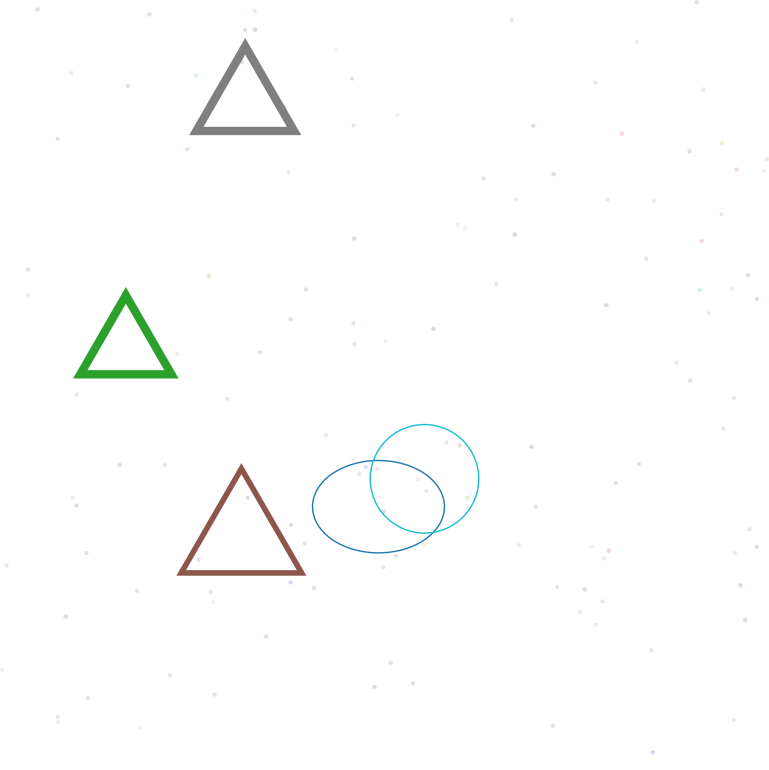[{"shape": "oval", "thickness": 0.5, "radius": 0.43, "center": [0.492, 0.342]}, {"shape": "triangle", "thickness": 3, "radius": 0.34, "center": [0.163, 0.548]}, {"shape": "triangle", "thickness": 2, "radius": 0.45, "center": [0.314, 0.301]}, {"shape": "triangle", "thickness": 3, "radius": 0.37, "center": [0.318, 0.867]}, {"shape": "circle", "thickness": 0.5, "radius": 0.35, "center": [0.551, 0.378]}]